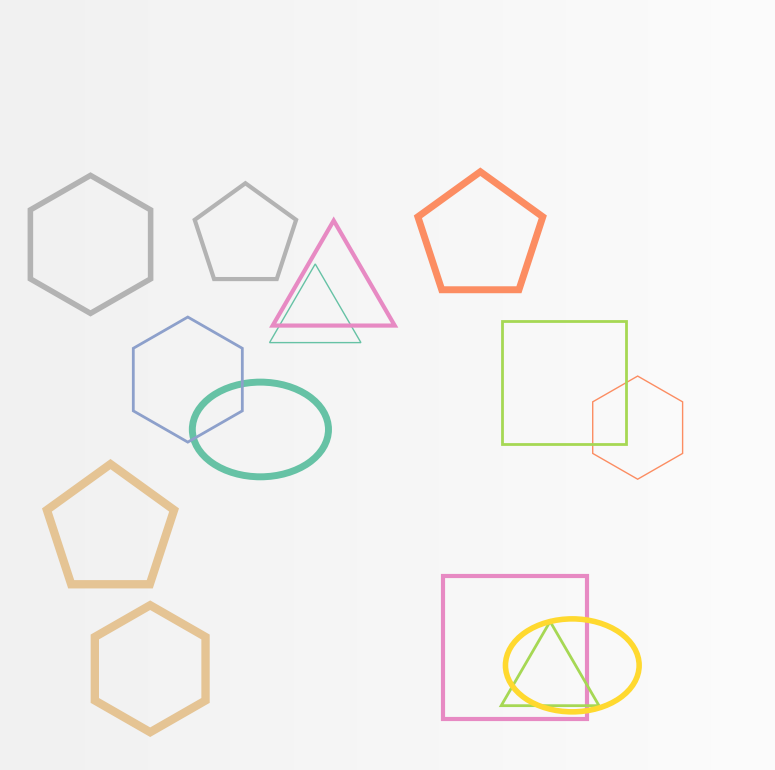[{"shape": "oval", "thickness": 2.5, "radius": 0.44, "center": [0.336, 0.442]}, {"shape": "triangle", "thickness": 0.5, "radius": 0.34, "center": [0.407, 0.589]}, {"shape": "hexagon", "thickness": 0.5, "radius": 0.33, "center": [0.823, 0.445]}, {"shape": "pentagon", "thickness": 2.5, "radius": 0.42, "center": [0.62, 0.692]}, {"shape": "hexagon", "thickness": 1, "radius": 0.41, "center": [0.242, 0.507]}, {"shape": "square", "thickness": 1.5, "radius": 0.46, "center": [0.665, 0.159]}, {"shape": "triangle", "thickness": 1.5, "radius": 0.45, "center": [0.431, 0.623]}, {"shape": "square", "thickness": 1, "radius": 0.4, "center": [0.727, 0.503]}, {"shape": "triangle", "thickness": 1, "radius": 0.36, "center": [0.71, 0.12]}, {"shape": "oval", "thickness": 2, "radius": 0.43, "center": [0.738, 0.136]}, {"shape": "pentagon", "thickness": 3, "radius": 0.43, "center": [0.143, 0.311]}, {"shape": "hexagon", "thickness": 3, "radius": 0.41, "center": [0.194, 0.132]}, {"shape": "hexagon", "thickness": 2, "radius": 0.45, "center": [0.117, 0.683]}, {"shape": "pentagon", "thickness": 1.5, "radius": 0.34, "center": [0.317, 0.693]}]